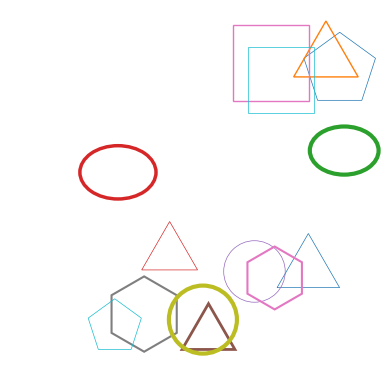[{"shape": "pentagon", "thickness": 0.5, "radius": 0.49, "center": [0.882, 0.818]}, {"shape": "triangle", "thickness": 0.5, "radius": 0.47, "center": [0.801, 0.3]}, {"shape": "triangle", "thickness": 1, "radius": 0.48, "center": [0.847, 0.849]}, {"shape": "oval", "thickness": 3, "radius": 0.45, "center": [0.894, 0.609]}, {"shape": "oval", "thickness": 2.5, "radius": 0.49, "center": [0.306, 0.552]}, {"shape": "triangle", "thickness": 0.5, "radius": 0.42, "center": [0.441, 0.341]}, {"shape": "circle", "thickness": 0.5, "radius": 0.4, "center": [0.661, 0.295]}, {"shape": "triangle", "thickness": 2, "radius": 0.4, "center": [0.542, 0.132]}, {"shape": "square", "thickness": 1, "radius": 0.5, "center": [0.703, 0.836]}, {"shape": "hexagon", "thickness": 1.5, "radius": 0.41, "center": [0.713, 0.278]}, {"shape": "hexagon", "thickness": 1.5, "radius": 0.49, "center": [0.374, 0.184]}, {"shape": "circle", "thickness": 3, "radius": 0.44, "center": [0.527, 0.17]}, {"shape": "square", "thickness": 0.5, "radius": 0.42, "center": [0.73, 0.792]}, {"shape": "pentagon", "thickness": 0.5, "radius": 0.36, "center": [0.298, 0.151]}]